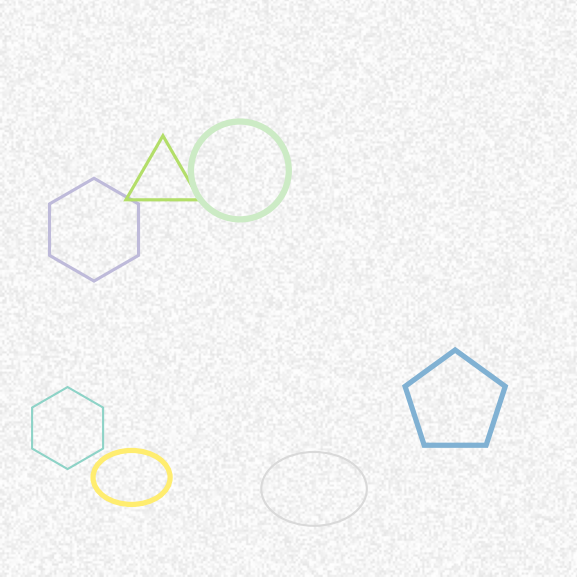[{"shape": "hexagon", "thickness": 1, "radius": 0.35, "center": [0.117, 0.258]}, {"shape": "hexagon", "thickness": 1.5, "radius": 0.45, "center": [0.163, 0.601]}, {"shape": "pentagon", "thickness": 2.5, "radius": 0.46, "center": [0.788, 0.302]}, {"shape": "triangle", "thickness": 1.5, "radius": 0.37, "center": [0.282, 0.69]}, {"shape": "oval", "thickness": 1, "radius": 0.46, "center": [0.544, 0.153]}, {"shape": "circle", "thickness": 3, "radius": 0.42, "center": [0.415, 0.704]}, {"shape": "oval", "thickness": 2.5, "radius": 0.33, "center": [0.228, 0.172]}]